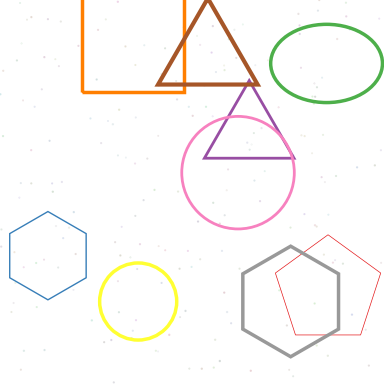[{"shape": "pentagon", "thickness": 0.5, "radius": 0.72, "center": [0.852, 0.246]}, {"shape": "hexagon", "thickness": 1, "radius": 0.57, "center": [0.125, 0.336]}, {"shape": "oval", "thickness": 2.5, "radius": 0.73, "center": [0.848, 0.835]}, {"shape": "triangle", "thickness": 2, "radius": 0.67, "center": [0.647, 0.656]}, {"shape": "square", "thickness": 2.5, "radius": 0.66, "center": [0.345, 0.894]}, {"shape": "circle", "thickness": 2.5, "radius": 0.5, "center": [0.359, 0.217]}, {"shape": "triangle", "thickness": 3, "radius": 0.75, "center": [0.54, 0.855]}, {"shape": "circle", "thickness": 2, "radius": 0.73, "center": [0.618, 0.552]}, {"shape": "hexagon", "thickness": 2.5, "radius": 0.72, "center": [0.755, 0.217]}]